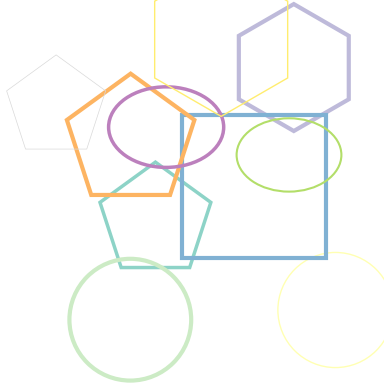[{"shape": "pentagon", "thickness": 2.5, "radius": 0.76, "center": [0.404, 0.428]}, {"shape": "circle", "thickness": 1, "radius": 0.75, "center": [0.871, 0.195]}, {"shape": "hexagon", "thickness": 3, "radius": 0.82, "center": [0.763, 0.825]}, {"shape": "square", "thickness": 3, "radius": 0.93, "center": [0.659, 0.515]}, {"shape": "pentagon", "thickness": 3, "radius": 0.87, "center": [0.339, 0.634]}, {"shape": "oval", "thickness": 1.5, "radius": 0.68, "center": [0.751, 0.598]}, {"shape": "pentagon", "thickness": 0.5, "radius": 0.68, "center": [0.146, 0.722]}, {"shape": "oval", "thickness": 2.5, "radius": 0.75, "center": [0.432, 0.67]}, {"shape": "circle", "thickness": 3, "radius": 0.79, "center": [0.338, 0.17]}, {"shape": "hexagon", "thickness": 1, "radius": 1.0, "center": [0.574, 0.897]}]